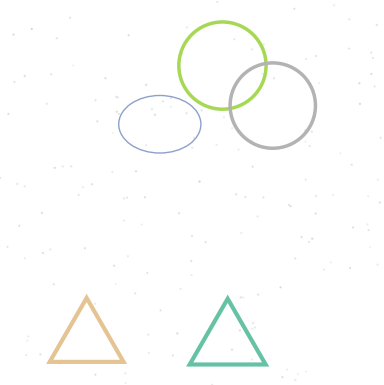[{"shape": "triangle", "thickness": 3, "radius": 0.57, "center": [0.591, 0.11]}, {"shape": "oval", "thickness": 1, "radius": 0.53, "center": [0.415, 0.677]}, {"shape": "circle", "thickness": 2.5, "radius": 0.57, "center": [0.578, 0.83]}, {"shape": "triangle", "thickness": 3, "radius": 0.55, "center": [0.225, 0.115]}, {"shape": "circle", "thickness": 2.5, "radius": 0.55, "center": [0.709, 0.726]}]